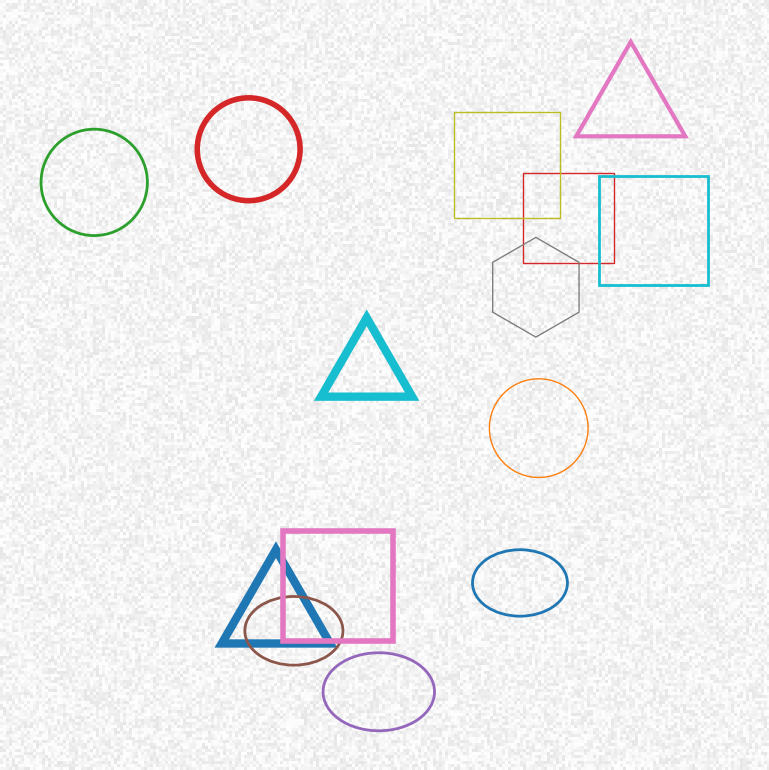[{"shape": "oval", "thickness": 1, "radius": 0.31, "center": [0.675, 0.243]}, {"shape": "triangle", "thickness": 3, "radius": 0.41, "center": [0.358, 0.205]}, {"shape": "circle", "thickness": 0.5, "radius": 0.32, "center": [0.7, 0.444]}, {"shape": "circle", "thickness": 1, "radius": 0.35, "center": [0.122, 0.763]}, {"shape": "circle", "thickness": 2, "radius": 0.33, "center": [0.323, 0.806]}, {"shape": "square", "thickness": 0.5, "radius": 0.29, "center": [0.738, 0.717]}, {"shape": "oval", "thickness": 1, "radius": 0.36, "center": [0.492, 0.102]}, {"shape": "oval", "thickness": 1, "radius": 0.32, "center": [0.382, 0.181]}, {"shape": "square", "thickness": 2, "radius": 0.36, "center": [0.439, 0.239]}, {"shape": "triangle", "thickness": 1.5, "radius": 0.41, "center": [0.819, 0.864]}, {"shape": "hexagon", "thickness": 0.5, "radius": 0.32, "center": [0.696, 0.627]}, {"shape": "square", "thickness": 0.5, "radius": 0.34, "center": [0.658, 0.786]}, {"shape": "triangle", "thickness": 3, "radius": 0.34, "center": [0.476, 0.519]}, {"shape": "square", "thickness": 1, "radius": 0.35, "center": [0.849, 0.701]}]